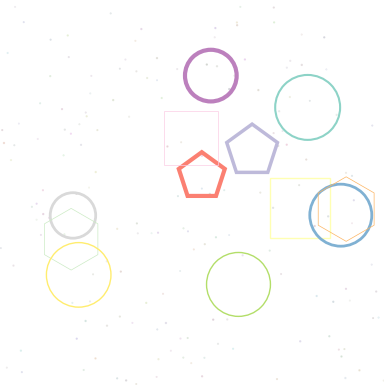[{"shape": "circle", "thickness": 1.5, "radius": 0.42, "center": [0.799, 0.721]}, {"shape": "square", "thickness": 1, "radius": 0.39, "center": [0.78, 0.46]}, {"shape": "pentagon", "thickness": 2.5, "radius": 0.35, "center": [0.655, 0.608]}, {"shape": "pentagon", "thickness": 3, "radius": 0.31, "center": [0.524, 0.542]}, {"shape": "circle", "thickness": 2, "radius": 0.4, "center": [0.885, 0.441]}, {"shape": "hexagon", "thickness": 0.5, "radius": 0.42, "center": [0.899, 0.457]}, {"shape": "circle", "thickness": 1, "radius": 0.41, "center": [0.619, 0.261]}, {"shape": "square", "thickness": 0.5, "radius": 0.35, "center": [0.496, 0.642]}, {"shape": "circle", "thickness": 2, "radius": 0.3, "center": [0.189, 0.44]}, {"shape": "circle", "thickness": 3, "radius": 0.34, "center": [0.548, 0.804]}, {"shape": "hexagon", "thickness": 0.5, "radius": 0.4, "center": [0.185, 0.379]}, {"shape": "circle", "thickness": 1, "radius": 0.42, "center": [0.204, 0.286]}]